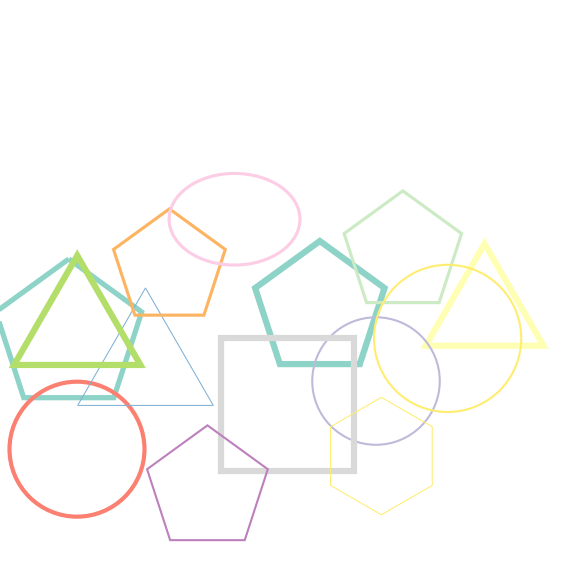[{"shape": "pentagon", "thickness": 3, "radius": 0.59, "center": [0.554, 0.464]}, {"shape": "pentagon", "thickness": 2.5, "radius": 0.66, "center": [0.119, 0.418]}, {"shape": "triangle", "thickness": 3, "radius": 0.59, "center": [0.839, 0.459]}, {"shape": "circle", "thickness": 1, "radius": 0.55, "center": [0.651, 0.339]}, {"shape": "circle", "thickness": 2, "radius": 0.58, "center": [0.133, 0.221]}, {"shape": "triangle", "thickness": 0.5, "radius": 0.68, "center": [0.252, 0.365]}, {"shape": "pentagon", "thickness": 1.5, "radius": 0.51, "center": [0.293, 0.536]}, {"shape": "triangle", "thickness": 3, "radius": 0.63, "center": [0.134, 0.43]}, {"shape": "oval", "thickness": 1.5, "radius": 0.57, "center": [0.406, 0.619]}, {"shape": "square", "thickness": 3, "radius": 0.58, "center": [0.498, 0.299]}, {"shape": "pentagon", "thickness": 1, "radius": 0.55, "center": [0.359, 0.153]}, {"shape": "pentagon", "thickness": 1.5, "radius": 0.53, "center": [0.698, 0.562]}, {"shape": "circle", "thickness": 1, "radius": 0.64, "center": [0.775, 0.413]}, {"shape": "hexagon", "thickness": 0.5, "radius": 0.51, "center": [0.66, 0.209]}]